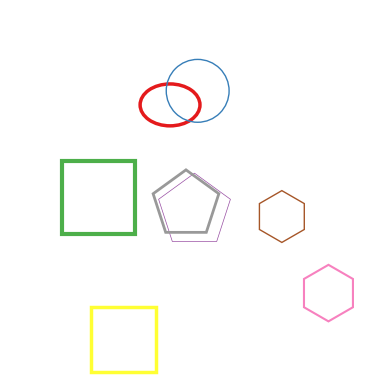[{"shape": "oval", "thickness": 2.5, "radius": 0.39, "center": [0.442, 0.728]}, {"shape": "circle", "thickness": 1, "radius": 0.41, "center": [0.513, 0.764]}, {"shape": "square", "thickness": 3, "radius": 0.47, "center": [0.257, 0.487]}, {"shape": "pentagon", "thickness": 0.5, "radius": 0.49, "center": [0.505, 0.452]}, {"shape": "square", "thickness": 2.5, "radius": 0.42, "center": [0.321, 0.118]}, {"shape": "hexagon", "thickness": 1, "radius": 0.34, "center": [0.732, 0.438]}, {"shape": "hexagon", "thickness": 1.5, "radius": 0.37, "center": [0.853, 0.239]}, {"shape": "pentagon", "thickness": 2, "radius": 0.45, "center": [0.483, 0.469]}]